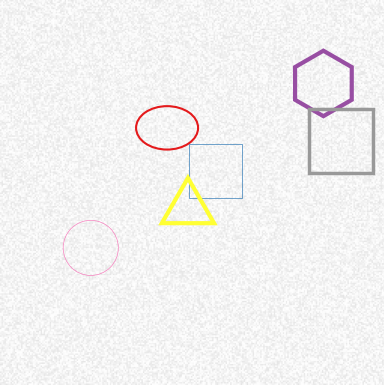[{"shape": "oval", "thickness": 1.5, "radius": 0.4, "center": [0.434, 0.668]}, {"shape": "square", "thickness": 0.5, "radius": 0.35, "center": [0.56, 0.556]}, {"shape": "hexagon", "thickness": 3, "radius": 0.42, "center": [0.84, 0.783]}, {"shape": "triangle", "thickness": 3, "radius": 0.39, "center": [0.488, 0.459]}, {"shape": "circle", "thickness": 0.5, "radius": 0.36, "center": [0.236, 0.356]}, {"shape": "square", "thickness": 2.5, "radius": 0.41, "center": [0.885, 0.634]}]